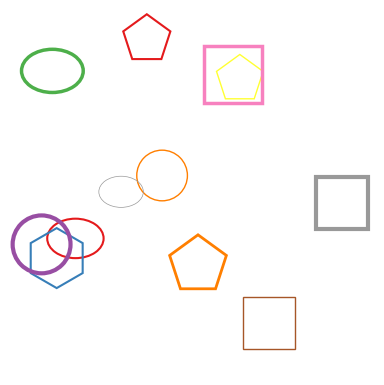[{"shape": "oval", "thickness": 1.5, "radius": 0.37, "center": [0.196, 0.381]}, {"shape": "pentagon", "thickness": 1.5, "radius": 0.32, "center": [0.381, 0.899]}, {"shape": "hexagon", "thickness": 1.5, "radius": 0.39, "center": [0.147, 0.33]}, {"shape": "oval", "thickness": 2.5, "radius": 0.4, "center": [0.136, 0.816]}, {"shape": "circle", "thickness": 3, "radius": 0.38, "center": [0.108, 0.365]}, {"shape": "circle", "thickness": 1, "radius": 0.33, "center": [0.421, 0.544]}, {"shape": "pentagon", "thickness": 2, "radius": 0.39, "center": [0.514, 0.313]}, {"shape": "pentagon", "thickness": 1, "radius": 0.32, "center": [0.623, 0.795]}, {"shape": "square", "thickness": 1, "radius": 0.34, "center": [0.699, 0.16]}, {"shape": "square", "thickness": 2.5, "radius": 0.38, "center": [0.606, 0.807]}, {"shape": "oval", "thickness": 0.5, "radius": 0.29, "center": [0.315, 0.502]}, {"shape": "square", "thickness": 3, "radius": 0.34, "center": [0.888, 0.472]}]